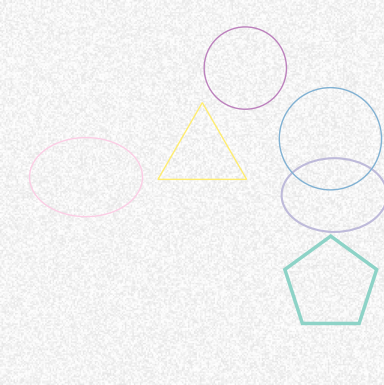[{"shape": "pentagon", "thickness": 2.5, "radius": 0.63, "center": [0.859, 0.261]}, {"shape": "oval", "thickness": 1.5, "radius": 0.68, "center": [0.868, 0.493]}, {"shape": "circle", "thickness": 1, "radius": 0.66, "center": [0.858, 0.64]}, {"shape": "oval", "thickness": 1, "radius": 0.73, "center": [0.223, 0.54]}, {"shape": "circle", "thickness": 1, "radius": 0.53, "center": [0.637, 0.823]}, {"shape": "triangle", "thickness": 1, "radius": 0.66, "center": [0.525, 0.601]}]